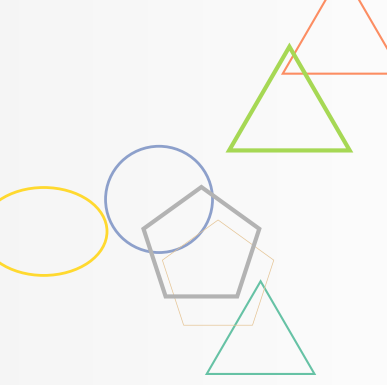[{"shape": "triangle", "thickness": 1.5, "radius": 0.8, "center": [0.673, 0.109]}, {"shape": "triangle", "thickness": 1.5, "radius": 0.89, "center": [0.883, 0.897]}, {"shape": "circle", "thickness": 2, "radius": 0.69, "center": [0.41, 0.482]}, {"shape": "triangle", "thickness": 3, "radius": 0.9, "center": [0.747, 0.699]}, {"shape": "oval", "thickness": 2, "radius": 0.82, "center": [0.113, 0.399]}, {"shape": "pentagon", "thickness": 0.5, "radius": 0.76, "center": [0.563, 0.278]}, {"shape": "pentagon", "thickness": 3, "radius": 0.79, "center": [0.52, 0.357]}]